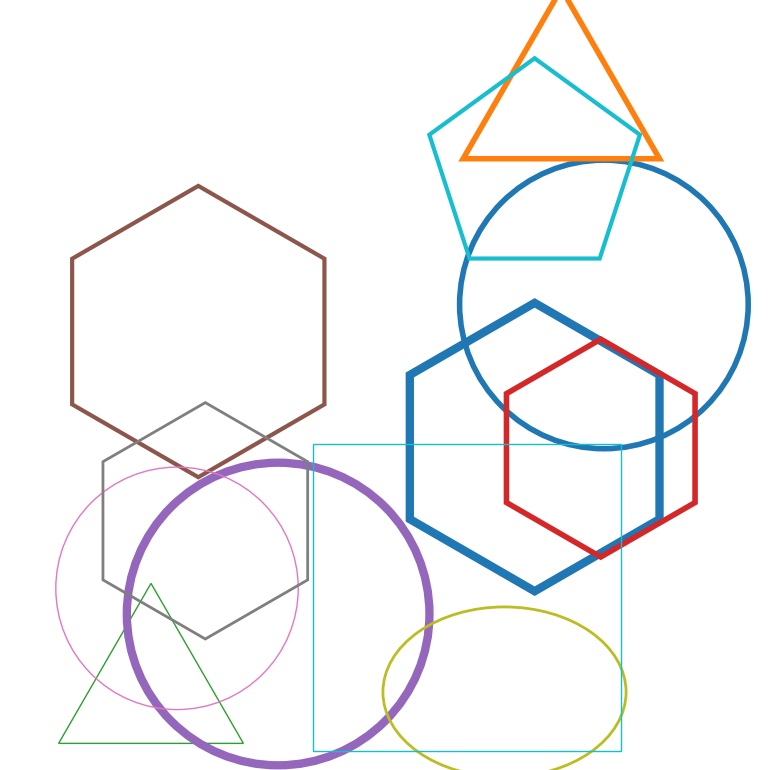[{"shape": "hexagon", "thickness": 3, "radius": 0.94, "center": [0.694, 0.419]}, {"shape": "circle", "thickness": 2, "radius": 0.94, "center": [0.784, 0.605]}, {"shape": "triangle", "thickness": 2, "radius": 0.74, "center": [0.729, 0.867]}, {"shape": "triangle", "thickness": 0.5, "radius": 0.69, "center": [0.196, 0.104]}, {"shape": "hexagon", "thickness": 2, "radius": 0.71, "center": [0.78, 0.418]}, {"shape": "circle", "thickness": 3, "radius": 0.98, "center": [0.361, 0.203]}, {"shape": "hexagon", "thickness": 1.5, "radius": 0.95, "center": [0.258, 0.569]}, {"shape": "circle", "thickness": 0.5, "radius": 0.79, "center": [0.23, 0.236]}, {"shape": "hexagon", "thickness": 1, "radius": 0.77, "center": [0.267, 0.324]}, {"shape": "oval", "thickness": 1, "radius": 0.79, "center": [0.655, 0.101]}, {"shape": "square", "thickness": 0.5, "radius": 1.0, "center": [0.606, 0.224]}, {"shape": "pentagon", "thickness": 1.5, "radius": 0.72, "center": [0.694, 0.781]}]